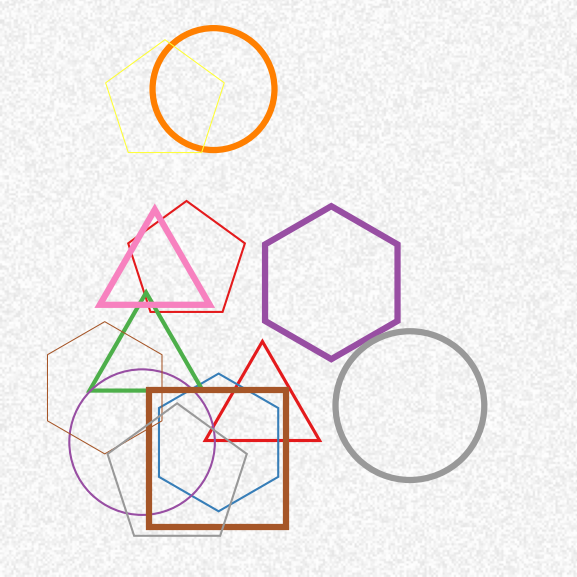[{"shape": "pentagon", "thickness": 1, "radius": 0.53, "center": [0.323, 0.545]}, {"shape": "triangle", "thickness": 1.5, "radius": 0.57, "center": [0.454, 0.294]}, {"shape": "hexagon", "thickness": 1, "radius": 0.6, "center": [0.379, 0.233]}, {"shape": "triangle", "thickness": 2, "radius": 0.57, "center": [0.253, 0.379]}, {"shape": "circle", "thickness": 1, "radius": 0.63, "center": [0.246, 0.234]}, {"shape": "hexagon", "thickness": 3, "radius": 0.66, "center": [0.574, 0.51]}, {"shape": "circle", "thickness": 3, "radius": 0.53, "center": [0.37, 0.845]}, {"shape": "pentagon", "thickness": 0.5, "radius": 0.54, "center": [0.286, 0.822]}, {"shape": "hexagon", "thickness": 0.5, "radius": 0.57, "center": [0.181, 0.328]}, {"shape": "square", "thickness": 3, "radius": 0.59, "center": [0.377, 0.205]}, {"shape": "triangle", "thickness": 3, "radius": 0.55, "center": [0.268, 0.526]}, {"shape": "pentagon", "thickness": 1, "radius": 0.63, "center": [0.307, 0.174]}, {"shape": "circle", "thickness": 3, "radius": 0.64, "center": [0.71, 0.297]}]